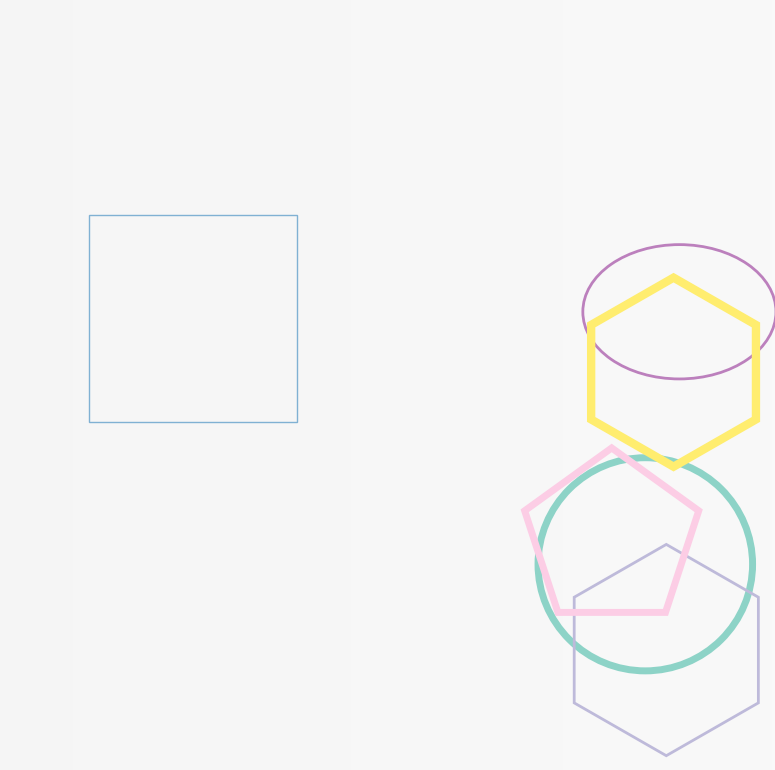[{"shape": "circle", "thickness": 2.5, "radius": 0.69, "center": [0.833, 0.267]}, {"shape": "hexagon", "thickness": 1, "radius": 0.69, "center": [0.86, 0.156]}, {"shape": "square", "thickness": 0.5, "radius": 0.67, "center": [0.249, 0.587]}, {"shape": "pentagon", "thickness": 2.5, "radius": 0.59, "center": [0.789, 0.3]}, {"shape": "oval", "thickness": 1, "radius": 0.62, "center": [0.877, 0.595]}, {"shape": "hexagon", "thickness": 3, "radius": 0.61, "center": [0.869, 0.517]}]